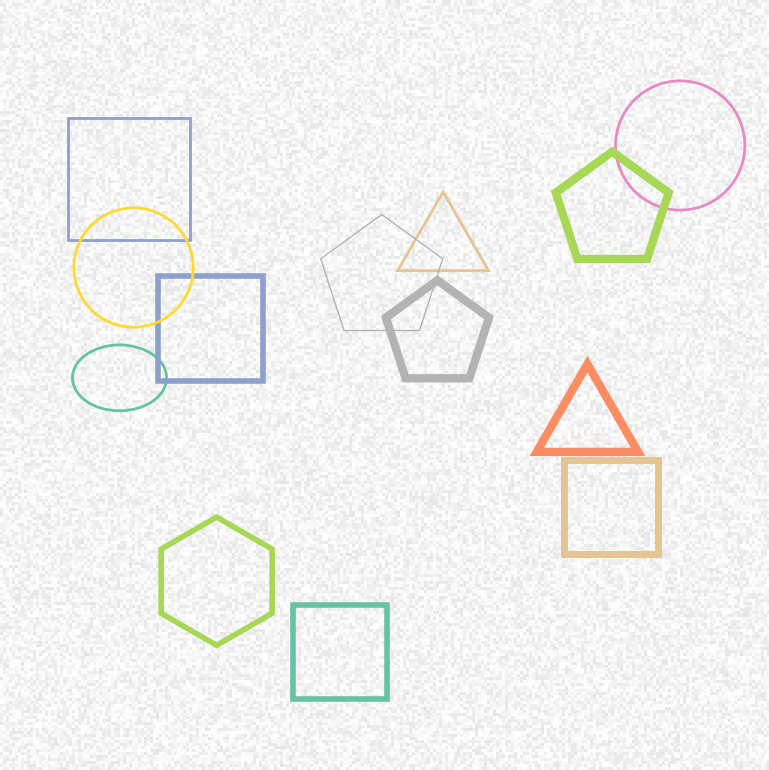[{"shape": "square", "thickness": 2, "radius": 0.31, "center": [0.442, 0.153]}, {"shape": "oval", "thickness": 1, "radius": 0.31, "center": [0.155, 0.509]}, {"shape": "triangle", "thickness": 3, "radius": 0.38, "center": [0.763, 0.451]}, {"shape": "square", "thickness": 2, "radius": 0.34, "center": [0.274, 0.574]}, {"shape": "square", "thickness": 1, "radius": 0.4, "center": [0.167, 0.767]}, {"shape": "circle", "thickness": 1, "radius": 0.42, "center": [0.883, 0.811]}, {"shape": "hexagon", "thickness": 2, "radius": 0.42, "center": [0.281, 0.245]}, {"shape": "pentagon", "thickness": 3, "radius": 0.39, "center": [0.795, 0.726]}, {"shape": "circle", "thickness": 1, "radius": 0.39, "center": [0.173, 0.653]}, {"shape": "triangle", "thickness": 1, "radius": 0.34, "center": [0.575, 0.683]}, {"shape": "square", "thickness": 2.5, "radius": 0.31, "center": [0.794, 0.341]}, {"shape": "pentagon", "thickness": 3, "radius": 0.35, "center": [0.568, 0.566]}, {"shape": "pentagon", "thickness": 0.5, "radius": 0.42, "center": [0.496, 0.638]}]